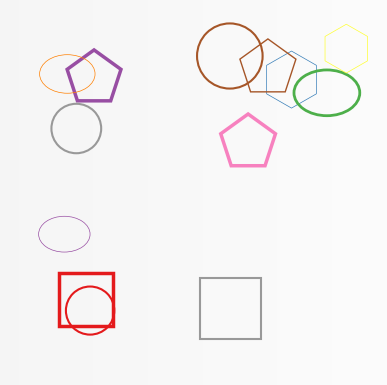[{"shape": "circle", "thickness": 1.5, "radius": 0.31, "center": [0.233, 0.193]}, {"shape": "square", "thickness": 2.5, "radius": 0.35, "center": [0.222, 0.223]}, {"shape": "hexagon", "thickness": 0.5, "radius": 0.37, "center": [0.752, 0.793]}, {"shape": "oval", "thickness": 2, "radius": 0.42, "center": [0.844, 0.759]}, {"shape": "pentagon", "thickness": 2.5, "radius": 0.37, "center": [0.243, 0.797]}, {"shape": "oval", "thickness": 0.5, "radius": 0.33, "center": [0.166, 0.392]}, {"shape": "oval", "thickness": 0.5, "radius": 0.36, "center": [0.174, 0.808]}, {"shape": "hexagon", "thickness": 0.5, "radius": 0.32, "center": [0.894, 0.874]}, {"shape": "circle", "thickness": 1.5, "radius": 0.42, "center": [0.593, 0.855]}, {"shape": "pentagon", "thickness": 1, "radius": 0.38, "center": [0.691, 0.823]}, {"shape": "pentagon", "thickness": 2.5, "radius": 0.37, "center": [0.64, 0.63]}, {"shape": "circle", "thickness": 1.5, "radius": 0.32, "center": [0.197, 0.666]}, {"shape": "square", "thickness": 1.5, "radius": 0.4, "center": [0.595, 0.199]}]